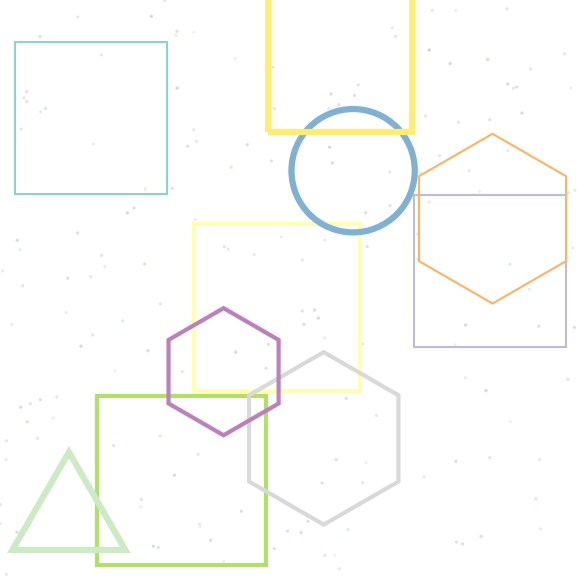[{"shape": "square", "thickness": 1, "radius": 0.66, "center": [0.157, 0.795]}, {"shape": "square", "thickness": 2, "radius": 0.72, "center": [0.48, 0.467]}, {"shape": "square", "thickness": 1, "radius": 0.66, "center": [0.849, 0.53]}, {"shape": "circle", "thickness": 3, "radius": 0.53, "center": [0.611, 0.704]}, {"shape": "hexagon", "thickness": 1, "radius": 0.74, "center": [0.853, 0.62]}, {"shape": "square", "thickness": 2, "radius": 0.73, "center": [0.314, 0.168]}, {"shape": "hexagon", "thickness": 2, "radius": 0.75, "center": [0.561, 0.24]}, {"shape": "hexagon", "thickness": 2, "radius": 0.55, "center": [0.387, 0.355]}, {"shape": "triangle", "thickness": 3, "radius": 0.56, "center": [0.119, 0.103]}, {"shape": "square", "thickness": 3, "radius": 0.62, "center": [0.589, 0.896]}]